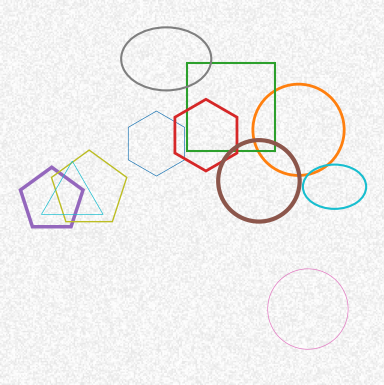[{"shape": "hexagon", "thickness": 0.5, "radius": 0.42, "center": [0.406, 0.627]}, {"shape": "circle", "thickness": 2, "radius": 0.59, "center": [0.775, 0.663]}, {"shape": "square", "thickness": 1.5, "radius": 0.57, "center": [0.601, 0.721]}, {"shape": "hexagon", "thickness": 2, "radius": 0.47, "center": [0.535, 0.649]}, {"shape": "pentagon", "thickness": 2.5, "radius": 0.43, "center": [0.134, 0.48]}, {"shape": "circle", "thickness": 3, "radius": 0.53, "center": [0.673, 0.53]}, {"shape": "circle", "thickness": 0.5, "radius": 0.52, "center": [0.8, 0.197]}, {"shape": "oval", "thickness": 1.5, "radius": 0.59, "center": [0.432, 0.847]}, {"shape": "pentagon", "thickness": 1, "radius": 0.51, "center": [0.232, 0.507]}, {"shape": "triangle", "thickness": 0.5, "radius": 0.46, "center": [0.188, 0.489]}, {"shape": "oval", "thickness": 1.5, "radius": 0.41, "center": [0.869, 0.515]}]